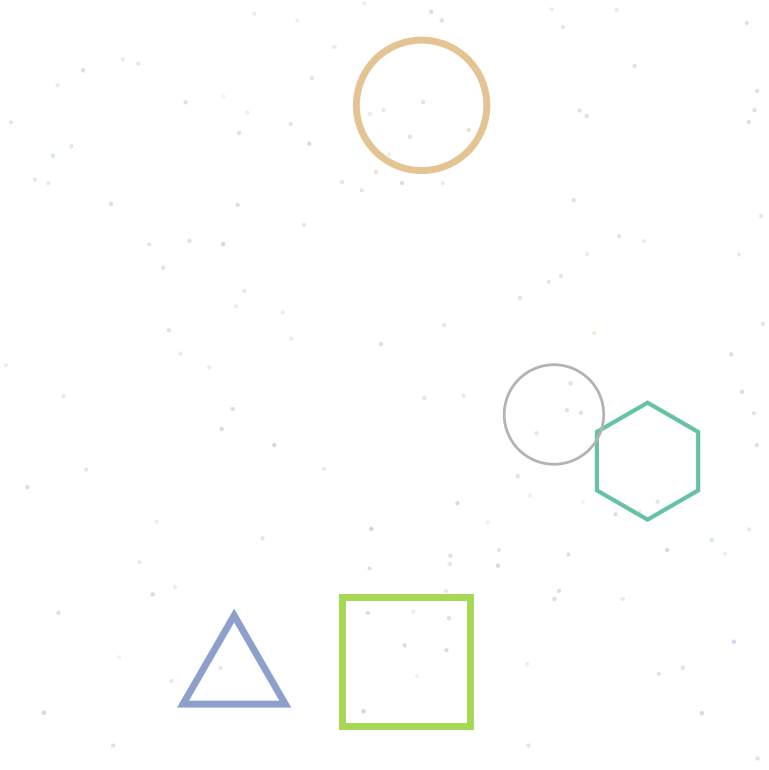[{"shape": "hexagon", "thickness": 1.5, "radius": 0.38, "center": [0.841, 0.401]}, {"shape": "triangle", "thickness": 2.5, "radius": 0.38, "center": [0.304, 0.124]}, {"shape": "square", "thickness": 2.5, "radius": 0.42, "center": [0.527, 0.14]}, {"shape": "circle", "thickness": 2.5, "radius": 0.42, "center": [0.548, 0.863]}, {"shape": "circle", "thickness": 1, "radius": 0.32, "center": [0.719, 0.462]}]